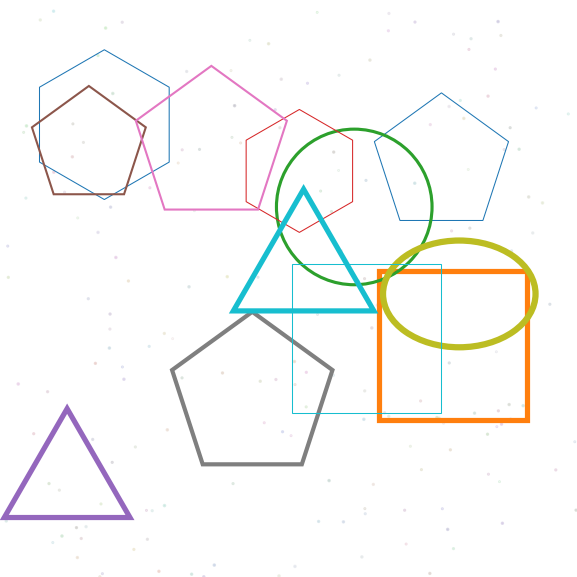[{"shape": "hexagon", "thickness": 0.5, "radius": 0.65, "center": [0.181, 0.783]}, {"shape": "pentagon", "thickness": 0.5, "radius": 0.61, "center": [0.764, 0.716]}, {"shape": "square", "thickness": 2.5, "radius": 0.64, "center": [0.784, 0.401]}, {"shape": "circle", "thickness": 1.5, "radius": 0.67, "center": [0.613, 0.641]}, {"shape": "hexagon", "thickness": 0.5, "radius": 0.53, "center": [0.518, 0.703]}, {"shape": "triangle", "thickness": 2.5, "radius": 0.63, "center": [0.116, 0.166]}, {"shape": "pentagon", "thickness": 1, "radius": 0.52, "center": [0.154, 0.747]}, {"shape": "pentagon", "thickness": 1, "radius": 0.69, "center": [0.366, 0.748]}, {"shape": "pentagon", "thickness": 2, "radius": 0.73, "center": [0.437, 0.313]}, {"shape": "oval", "thickness": 3, "radius": 0.66, "center": [0.795, 0.49]}, {"shape": "triangle", "thickness": 2.5, "radius": 0.7, "center": [0.526, 0.531]}, {"shape": "square", "thickness": 0.5, "radius": 0.65, "center": [0.635, 0.413]}]